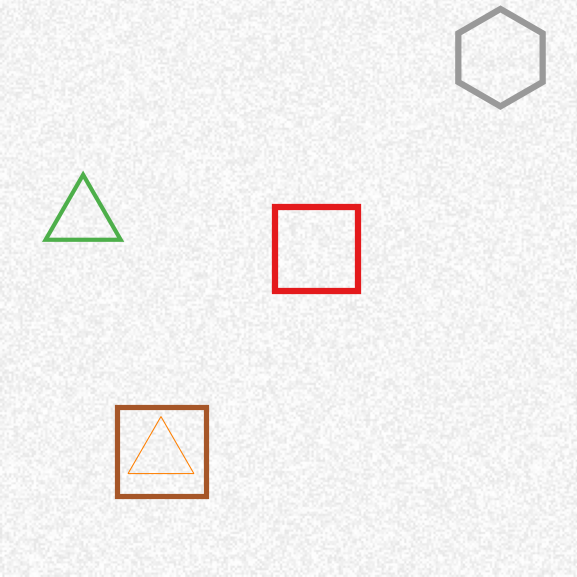[{"shape": "square", "thickness": 3, "radius": 0.36, "center": [0.548, 0.568]}, {"shape": "triangle", "thickness": 2, "radius": 0.38, "center": [0.144, 0.621]}, {"shape": "triangle", "thickness": 0.5, "radius": 0.33, "center": [0.279, 0.212]}, {"shape": "square", "thickness": 2.5, "radius": 0.39, "center": [0.28, 0.217]}, {"shape": "hexagon", "thickness": 3, "radius": 0.42, "center": [0.867, 0.899]}]